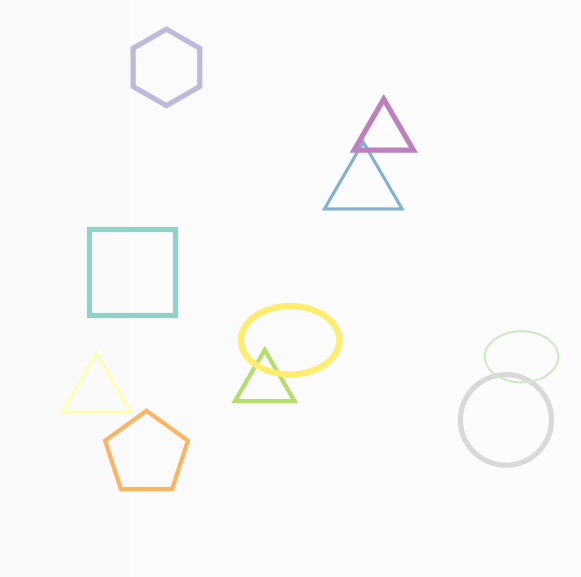[{"shape": "square", "thickness": 2.5, "radius": 0.37, "center": [0.227, 0.528]}, {"shape": "triangle", "thickness": 1.5, "radius": 0.34, "center": [0.166, 0.319]}, {"shape": "hexagon", "thickness": 2.5, "radius": 0.33, "center": [0.286, 0.882]}, {"shape": "triangle", "thickness": 1.5, "radius": 0.39, "center": [0.625, 0.676]}, {"shape": "pentagon", "thickness": 2, "radius": 0.37, "center": [0.252, 0.213]}, {"shape": "triangle", "thickness": 2, "radius": 0.3, "center": [0.455, 0.334]}, {"shape": "circle", "thickness": 2.5, "radius": 0.39, "center": [0.87, 0.272]}, {"shape": "triangle", "thickness": 2.5, "radius": 0.29, "center": [0.66, 0.769]}, {"shape": "oval", "thickness": 1, "radius": 0.32, "center": [0.897, 0.381]}, {"shape": "oval", "thickness": 3, "radius": 0.42, "center": [0.499, 0.41]}]